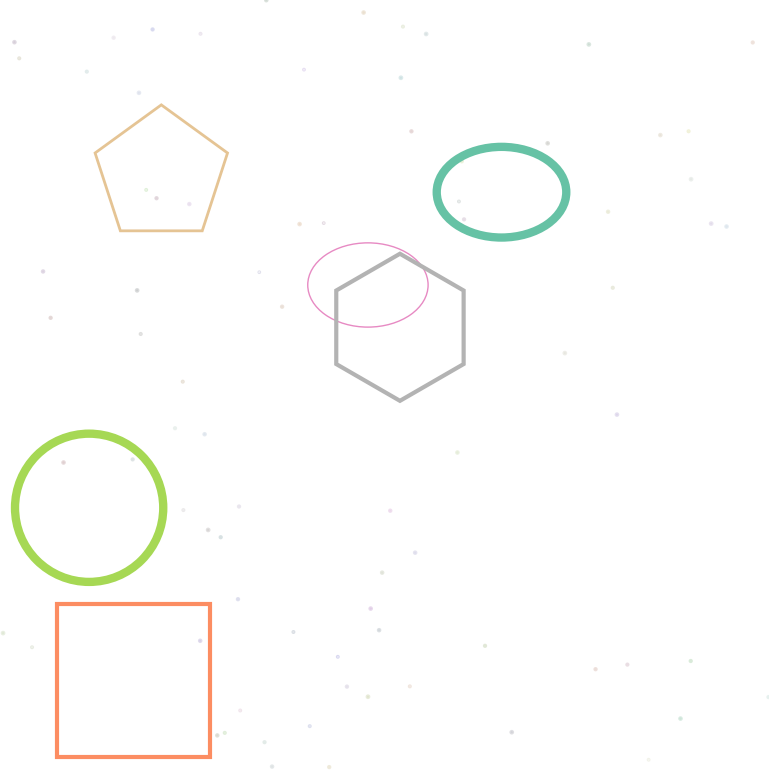[{"shape": "oval", "thickness": 3, "radius": 0.42, "center": [0.651, 0.75]}, {"shape": "square", "thickness": 1.5, "radius": 0.5, "center": [0.173, 0.116]}, {"shape": "oval", "thickness": 0.5, "radius": 0.39, "center": [0.478, 0.63]}, {"shape": "circle", "thickness": 3, "radius": 0.48, "center": [0.116, 0.341]}, {"shape": "pentagon", "thickness": 1, "radius": 0.45, "center": [0.209, 0.773]}, {"shape": "hexagon", "thickness": 1.5, "radius": 0.48, "center": [0.519, 0.575]}]